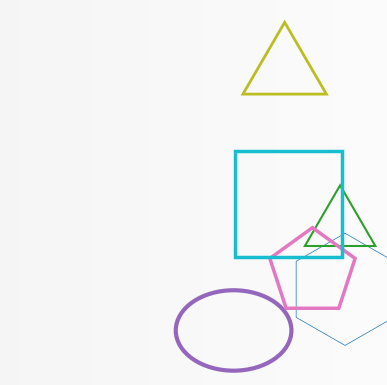[{"shape": "hexagon", "thickness": 0.5, "radius": 0.73, "center": [0.89, 0.248]}, {"shape": "triangle", "thickness": 1.5, "radius": 0.53, "center": [0.878, 0.414]}, {"shape": "oval", "thickness": 3, "radius": 0.75, "center": [0.603, 0.142]}, {"shape": "pentagon", "thickness": 2.5, "radius": 0.58, "center": [0.806, 0.293]}, {"shape": "triangle", "thickness": 2, "radius": 0.62, "center": [0.735, 0.818]}, {"shape": "square", "thickness": 2.5, "radius": 0.69, "center": [0.744, 0.469]}]